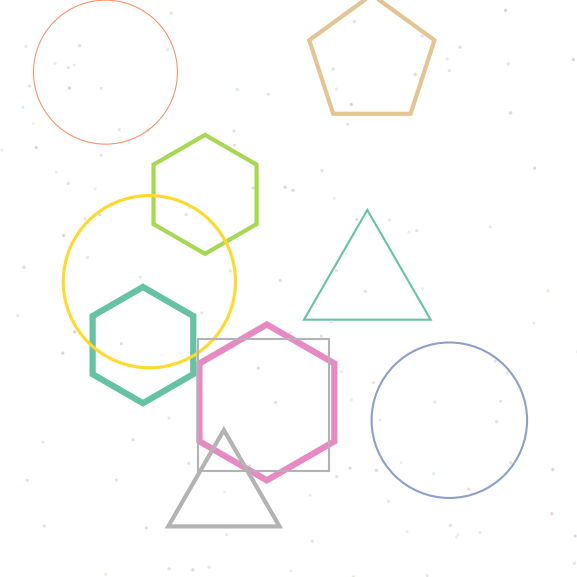[{"shape": "hexagon", "thickness": 3, "radius": 0.5, "center": [0.248, 0.402]}, {"shape": "triangle", "thickness": 1, "radius": 0.63, "center": [0.636, 0.509]}, {"shape": "circle", "thickness": 0.5, "radius": 0.62, "center": [0.183, 0.874]}, {"shape": "circle", "thickness": 1, "radius": 0.67, "center": [0.778, 0.271]}, {"shape": "hexagon", "thickness": 3, "radius": 0.67, "center": [0.462, 0.302]}, {"shape": "hexagon", "thickness": 2, "radius": 0.51, "center": [0.355, 0.663]}, {"shape": "circle", "thickness": 1.5, "radius": 0.75, "center": [0.259, 0.511]}, {"shape": "pentagon", "thickness": 2, "radius": 0.57, "center": [0.644, 0.894]}, {"shape": "square", "thickness": 1, "radius": 0.57, "center": [0.456, 0.298]}, {"shape": "triangle", "thickness": 2, "radius": 0.56, "center": [0.388, 0.143]}]